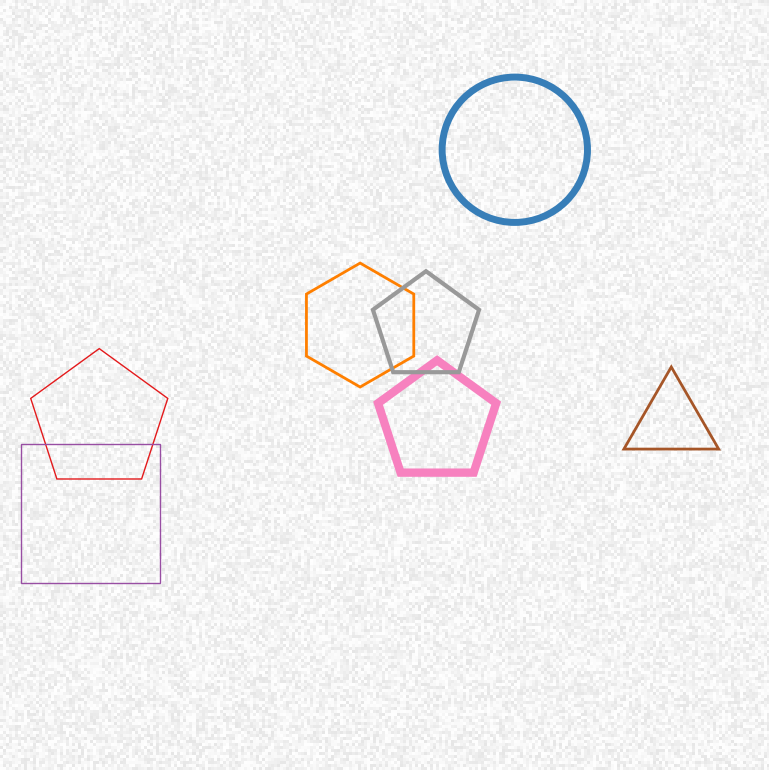[{"shape": "pentagon", "thickness": 0.5, "radius": 0.47, "center": [0.129, 0.454]}, {"shape": "circle", "thickness": 2.5, "radius": 0.47, "center": [0.669, 0.806]}, {"shape": "square", "thickness": 0.5, "radius": 0.45, "center": [0.118, 0.333]}, {"shape": "hexagon", "thickness": 1, "radius": 0.4, "center": [0.468, 0.578]}, {"shape": "triangle", "thickness": 1, "radius": 0.36, "center": [0.872, 0.452]}, {"shape": "pentagon", "thickness": 3, "radius": 0.4, "center": [0.568, 0.451]}, {"shape": "pentagon", "thickness": 1.5, "radius": 0.36, "center": [0.553, 0.575]}]